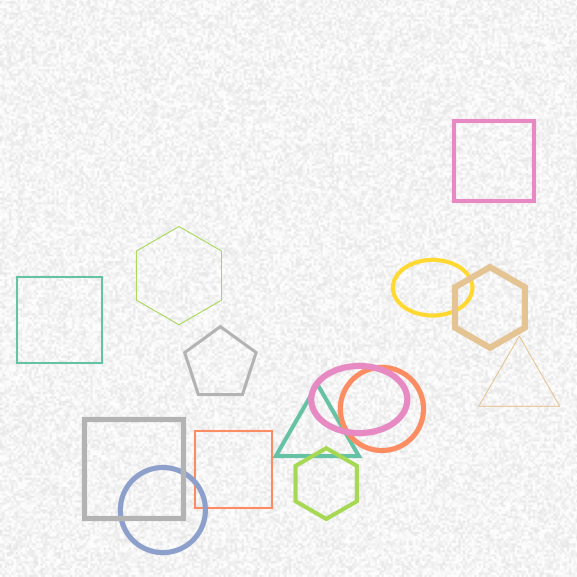[{"shape": "square", "thickness": 1, "radius": 0.37, "center": [0.103, 0.444]}, {"shape": "triangle", "thickness": 2, "radius": 0.41, "center": [0.55, 0.251]}, {"shape": "square", "thickness": 1, "radius": 0.33, "center": [0.404, 0.187]}, {"shape": "circle", "thickness": 2.5, "radius": 0.36, "center": [0.661, 0.291]}, {"shape": "circle", "thickness": 2.5, "radius": 0.37, "center": [0.282, 0.116]}, {"shape": "square", "thickness": 2, "radius": 0.35, "center": [0.855, 0.72]}, {"shape": "oval", "thickness": 3, "radius": 0.42, "center": [0.622, 0.307]}, {"shape": "hexagon", "thickness": 0.5, "radius": 0.43, "center": [0.31, 0.522]}, {"shape": "hexagon", "thickness": 2, "radius": 0.31, "center": [0.565, 0.162]}, {"shape": "oval", "thickness": 2, "radius": 0.34, "center": [0.749, 0.501]}, {"shape": "hexagon", "thickness": 3, "radius": 0.35, "center": [0.848, 0.467]}, {"shape": "triangle", "thickness": 0.5, "radius": 0.41, "center": [0.899, 0.336]}, {"shape": "pentagon", "thickness": 1.5, "radius": 0.33, "center": [0.382, 0.369]}, {"shape": "square", "thickness": 2.5, "radius": 0.43, "center": [0.232, 0.188]}]